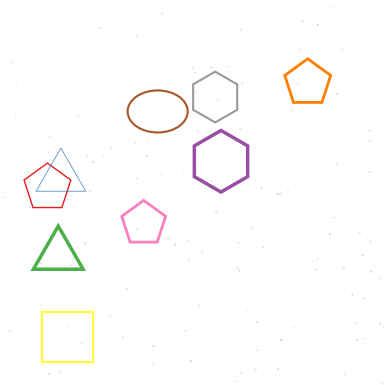[{"shape": "pentagon", "thickness": 1, "radius": 0.32, "center": [0.123, 0.513]}, {"shape": "triangle", "thickness": 0.5, "radius": 0.37, "center": [0.158, 0.541]}, {"shape": "triangle", "thickness": 2.5, "radius": 0.37, "center": [0.151, 0.338]}, {"shape": "hexagon", "thickness": 2.5, "radius": 0.4, "center": [0.574, 0.581]}, {"shape": "pentagon", "thickness": 2, "radius": 0.31, "center": [0.799, 0.785]}, {"shape": "square", "thickness": 1.5, "radius": 0.33, "center": [0.176, 0.124]}, {"shape": "oval", "thickness": 1.5, "radius": 0.39, "center": [0.409, 0.711]}, {"shape": "pentagon", "thickness": 2, "radius": 0.3, "center": [0.373, 0.42]}, {"shape": "hexagon", "thickness": 1.5, "radius": 0.33, "center": [0.559, 0.748]}]